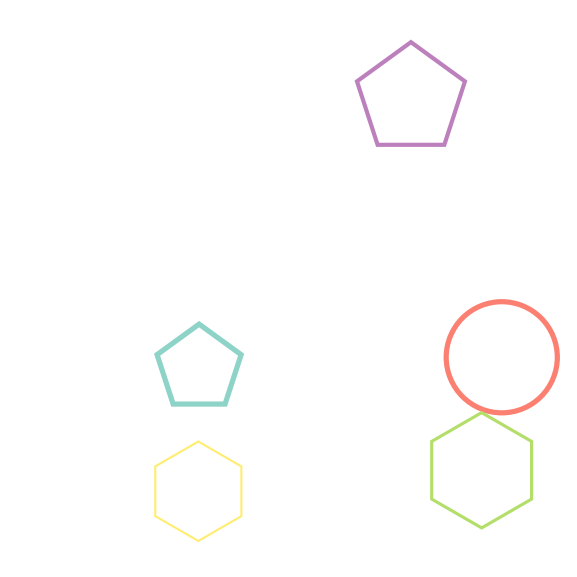[{"shape": "pentagon", "thickness": 2.5, "radius": 0.38, "center": [0.345, 0.361]}, {"shape": "circle", "thickness": 2.5, "radius": 0.48, "center": [0.869, 0.38]}, {"shape": "hexagon", "thickness": 1.5, "radius": 0.5, "center": [0.834, 0.185]}, {"shape": "pentagon", "thickness": 2, "radius": 0.49, "center": [0.712, 0.828]}, {"shape": "hexagon", "thickness": 1, "radius": 0.43, "center": [0.343, 0.148]}]